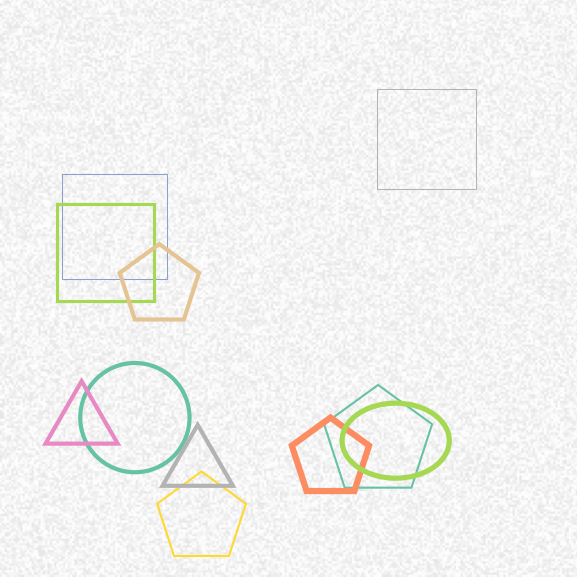[{"shape": "pentagon", "thickness": 1, "radius": 0.49, "center": [0.655, 0.234]}, {"shape": "circle", "thickness": 2, "radius": 0.47, "center": [0.234, 0.276]}, {"shape": "pentagon", "thickness": 3, "radius": 0.35, "center": [0.572, 0.206]}, {"shape": "square", "thickness": 0.5, "radius": 0.46, "center": [0.198, 0.607]}, {"shape": "triangle", "thickness": 2, "radius": 0.36, "center": [0.141, 0.267]}, {"shape": "oval", "thickness": 2.5, "radius": 0.46, "center": [0.685, 0.236]}, {"shape": "square", "thickness": 1.5, "radius": 0.42, "center": [0.183, 0.562]}, {"shape": "pentagon", "thickness": 1, "radius": 0.4, "center": [0.349, 0.102]}, {"shape": "pentagon", "thickness": 2, "radius": 0.36, "center": [0.276, 0.504]}, {"shape": "square", "thickness": 0.5, "radius": 0.43, "center": [0.738, 0.758]}, {"shape": "triangle", "thickness": 2, "radius": 0.35, "center": [0.342, 0.193]}]